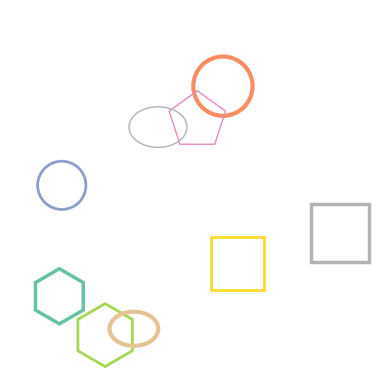[{"shape": "hexagon", "thickness": 2.5, "radius": 0.36, "center": [0.154, 0.23]}, {"shape": "circle", "thickness": 3, "radius": 0.38, "center": [0.579, 0.776]}, {"shape": "circle", "thickness": 2, "radius": 0.31, "center": [0.161, 0.519]}, {"shape": "pentagon", "thickness": 1, "radius": 0.38, "center": [0.513, 0.688]}, {"shape": "hexagon", "thickness": 2, "radius": 0.41, "center": [0.273, 0.13]}, {"shape": "square", "thickness": 2, "radius": 0.35, "center": [0.616, 0.316]}, {"shape": "oval", "thickness": 3, "radius": 0.32, "center": [0.348, 0.146]}, {"shape": "oval", "thickness": 1, "radius": 0.38, "center": [0.41, 0.67]}, {"shape": "square", "thickness": 2.5, "radius": 0.38, "center": [0.883, 0.394]}]